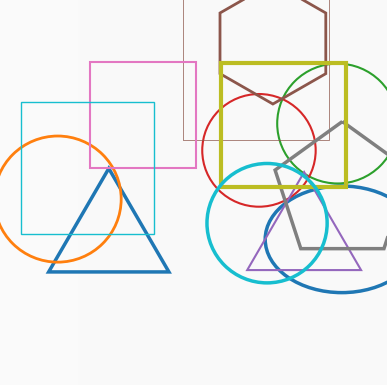[{"shape": "triangle", "thickness": 2.5, "radius": 0.9, "center": [0.281, 0.383]}, {"shape": "oval", "thickness": 2.5, "radius": 0.99, "center": [0.882, 0.378]}, {"shape": "circle", "thickness": 2, "radius": 0.82, "center": [0.149, 0.483]}, {"shape": "circle", "thickness": 1.5, "radius": 0.78, "center": [0.871, 0.679]}, {"shape": "circle", "thickness": 1.5, "radius": 0.73, "center": [0.668, 0.609]}, {"shape": "triangle", "thickness": 1.5, "radius": 0.85, "center": [0.785, 0.383]}, {"shape": "square", "thickness": 0.5, "radius": 0.94, "center": [0.662, 0.825]}, {"shape": "hexagon", "thickness": 2, "radius": 0.79, "center": [0.704, 0.887]}, {"shape": "square", "thickness": 1.5, "radius": 0.69, "center": [0.369, 0.702]}, {"shape": "pentagon", "thickness": 2.5, "radius": 0.91, "center": [0.884, 0.502]}, {"shape": "square", "thickness": 3, "radius": 0.81, "center": [0.731, 0.676]}, {"shape": "square", "thickness": 1, "radius": 0.85, "center": [0.225, 0.563]}, {"shape": "circle", "thickness": 2.5, "radius": 0.78, "center": [0.689, 0.42]}]